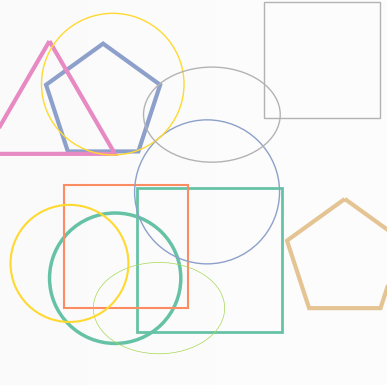[{"shape": "circle", "thickness": 2.5, "radius": 0.85, "center": [0.297, 0.277]}, {"shape": "square", "thickness": 2, "radius": 0.94, "center": [0.541, 0.325]}, {"shape": "square", "thickness": 1.5, "radius": 0.8, "center": [0.325, 0.359]}, {"shape": "pentagon", "thickness": 3, "radius": 0.77, "center": [0.266, 0.732]}, {"shape": "circle", "thickness": 1, "radius": 0.94, "center": [0.534, 0.502]}, {"shape": "triangle", "thickness": 3, "radius": 0.98, "center": [0.128, 0.698]}, {"shape": "oval", "thickness": 0.5, "radius": 0.85, "center": [0.41, 0.2]}, {"shape": "circle", "thickness": 1.5, "radius": 0.76, "center": [0.179, 0.316]}, {"shape": "circle", "thickness": 1, "radius": 0.92, "center": [0.291, 0.781]}, {"shape": "pentagon", "thickness": 3, "radius": 0.78, "center": [0.89, 0.327]}, {"shape": "square", "thickness": 1, "radius": 0.75, "center": [0.831, 0.843]}, {"shape": "oval", "thickness": 1, "radius": 0.88, "center": [0.547, 0.702]}]